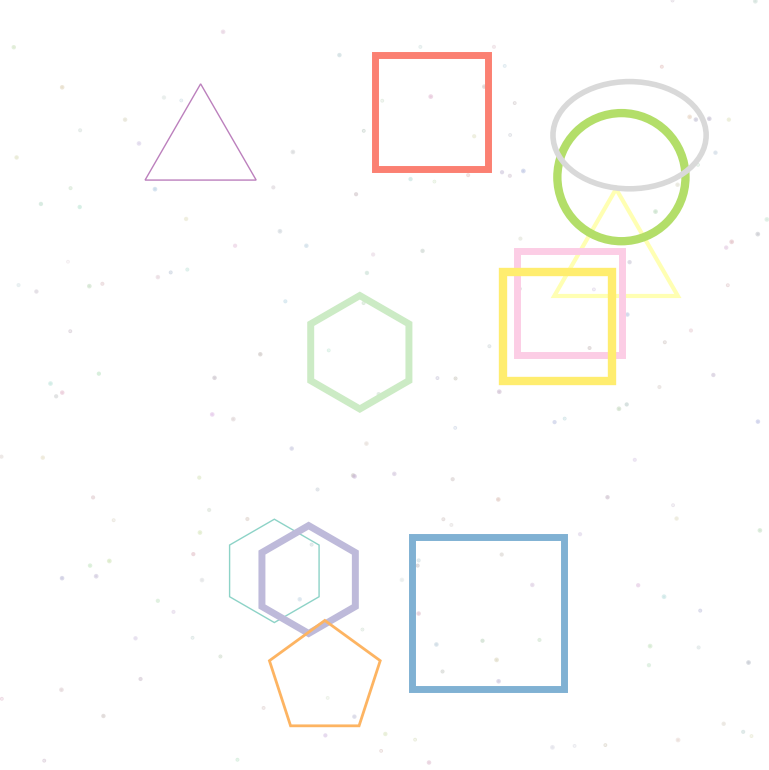[{"shape": "hexagon", "thickness": 0.5, "radius": 0.34, "center": [0.356, 0.259]}, {"shape": "triangle", "thickness": 1.5, "radius": 0.46, "center": [0.8, 0.662]}, {"shape": "hexagon", "thickness": 2.5, "radius": 0.35, "center": [0.401, 0.247]}, {"shape": "square", "thickness": 2.5, "radius": 0.37, "center": [0.561, 0.854]}, {"shape": "square", "thickness": 2.5, "radius": 0.5, "center": [0.634, 0.204]}, {"shape": "pentagon", "thickness": 1, "radius": 0.38, "center": [0.422, 0.119]}, {"shape": "circle", "thickness": 3, "radius": 0.42, "center": [0.807, 0.77]}, {"shape": "square", "thickness": 2.5, "radius": 0.34, "center": [0.74, 0.606]}, {"shape": "oval", "thickness": 2, "radius": 0.5, "center": [0.818, 0.824]}, {"shape": "triangle", "thickness": 0.5, "radius": 0.42, "center": [0.261, 0.808]}, {"shape": "hexagon", "thickness": 2.5, "radius": 0.37, "center": [0.467, 0.543]}, {"shape": "square", "thickness": 3, "radius": 0.35, "center": [0.724, 0.576]}]